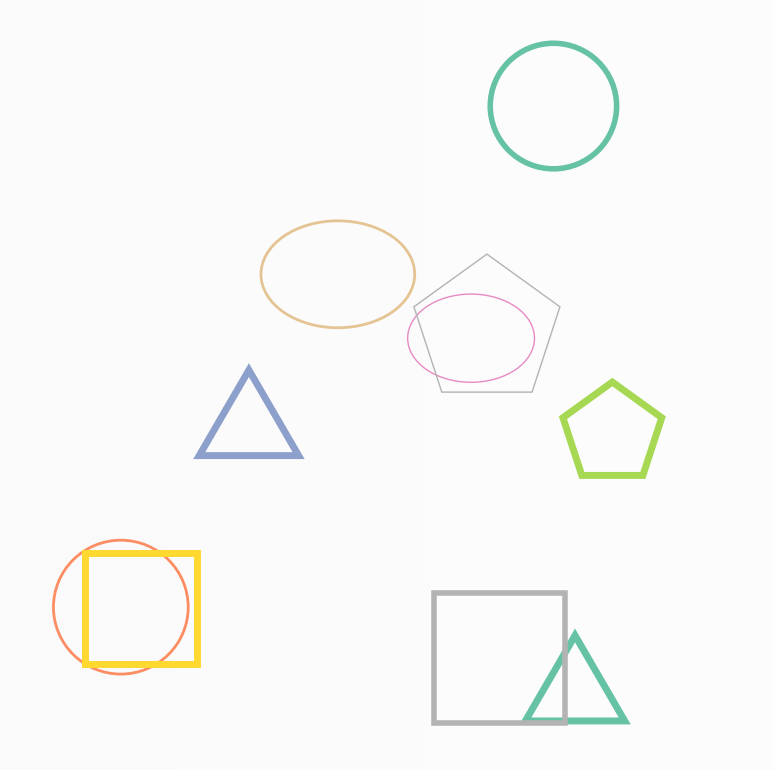[{"shape": "circle", "thickness": 2, "radius": 0.41, "center": [0.714, 0.862]}, {"shape": "triangle", "thickness": 2.5, "radius": 0.37, "center": [0.742, 0.101]}, {"shape": "circle", "thickness": 1, "radius": 0.43, "center": [0.156, 0.212]}, {"shape": "triangle", "thickness": 2.5, "radius": 0.37, "center": [0.321, 0.445]}, {"shape": "oval", "thickness": 0.5, "radius": 0.41, "center": [0.608, 0.561]}, {"shape": "pentagon", "thickness": 2.5, "radius": 0.34, "center": [0.79, 0.437]}, {"shape": "square", "thickness": 2.5, "radius": 0.36, "center": [0.182, 0.21]}, {"shape": "oval", "thickness": 1, "radius": 0.5, "center": [0.436, 0.644]}, {"shape": "square", "thickness": 2, "radius": 0.42, "center": [0.645, 0.145]}, {"shape": "pentagon", "thickness": 0.5, "radius": 0.5, "center": [0.628, 0.571]}]